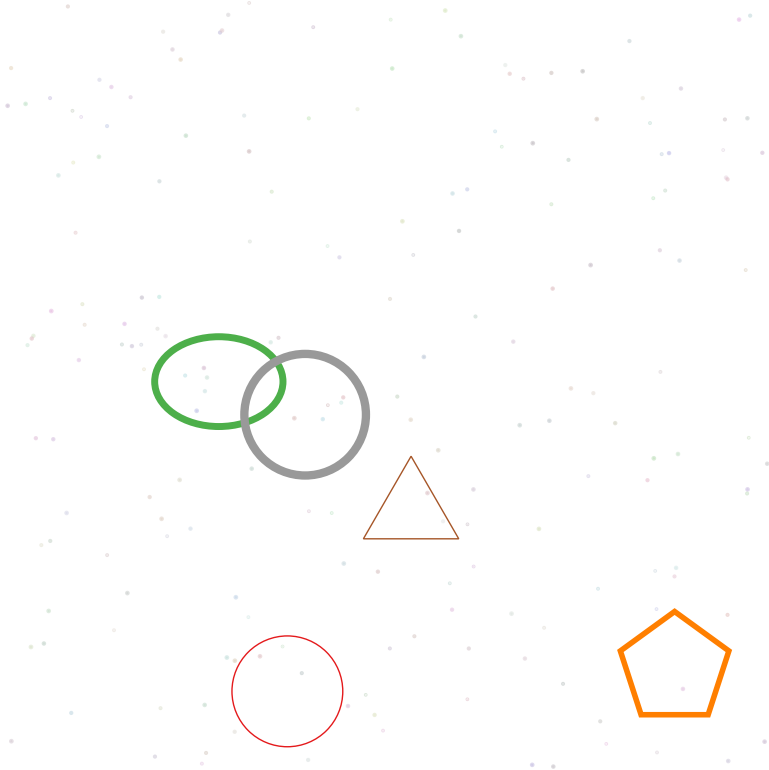[{"shape": "circle", "thickness": 0.5, "radius": 0.36, "center": [0.373, 0.102]}, {"shape": "oval", "thickness": 2.5, "radius": 0.42, "center": [0.284, 0.504]}, {"shape": "pentagon", "thickness": 2, "radius": 0.37, "center": [0.876, 0.132]}, {"shape": "triangle", "thickness": 0.5, "radius": 0.36, "center": [0.534, 0.336]}, {"shape": "circle", "thickness": 3, "radius": 0.39, "center": [0.396, 0.461]}]